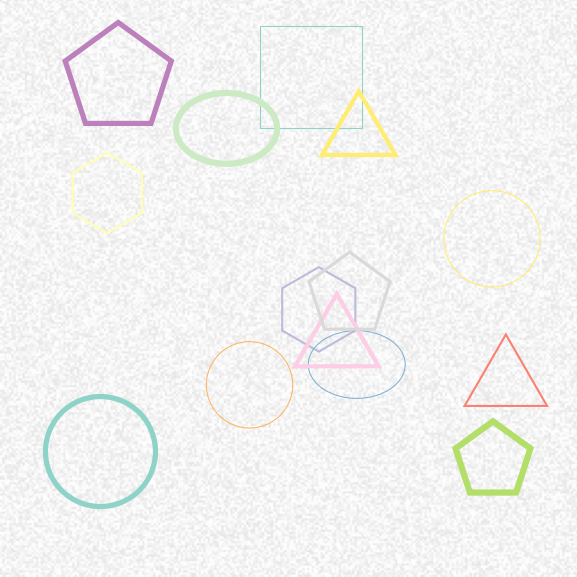[{"shape": "square", "thickness": 0.5, "radius": 0.44, "center": [0.538, 0.866]}, {"shape": "circle", "thickness": 2.5, "radius": 0.48, "center": [0.174, 0.217]}, {"shape": "hexagon", "thickness": 1, "radius": 0.35, "center": [0.186, 0.665]}, {"shape": "hexagon", "thickness": 1, "radius": 0.37, "center": [0.552, 0.463]}, {"shape": "triangle", "thickness": 1, "radius": 0.41, "center": [0.876, 0.337]}, {"shape": "oval", "thickness": 0.5, "radius": 0.42, "center": [0.618, 0.368]}, {"shape": "circle", "thickness": 0.5, "radius": 0.37, "center": [0.432, 0.333]}, {"shape": "pentagon", "thickness": 3, "radius": 0.34, "center": [0.854, 0.201]}, {"shape": "triangle", "thickness": 2, "radius": 0.42, "center": [0.583, 0.407]}, {"shape": "pentagon", "thickness": 1.5, "radius": 0.37, "center": [0.605, 0.489]}, {"shape": "pentagon", "thickness": 2.5, "radius": 0.48, "center": [0.205, 0.864]}, {"shape": "oval", "thickness": 3, "radius": 0.44, "center": [0.392, 0.777]}, {"shape": "circle", "thickness": 0.5, "radius": 0.42, "center": [0.852, 0.586]}, {"shape": "triangle", "thickness": 2, "radius": 0.37, "center": [0.621, 0.768]}]